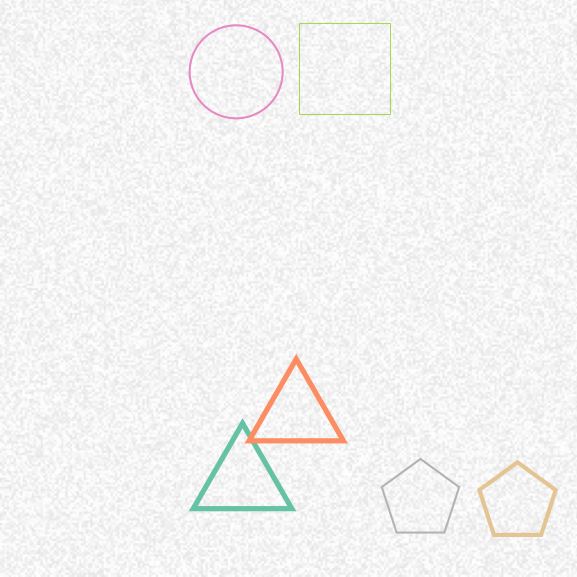[{"shape": "triangle", "thickness": 2.5, "radius": 0.49, "center": [0.42, 0.168]}, {"shape": "triangle", "thickness": 2.5, "radius": 0.47, "center": [0.513, 0.283]}, {"shape": "circle", "thickness": 1, "radius": 0.4, "center": [0.409, 0.875]}, {"shape": "square", "thickness": 0.5, "radius": 0.39, "center": [0.596, 0.88]}, {"shape": "pentagon", "thickness": 2, "radius": 0.35, "center": [0.896, 0.129]}, {"shape": "pentagon", "thickness": 1, "radius": 0.35, "center": [0.728, 0.134]}]